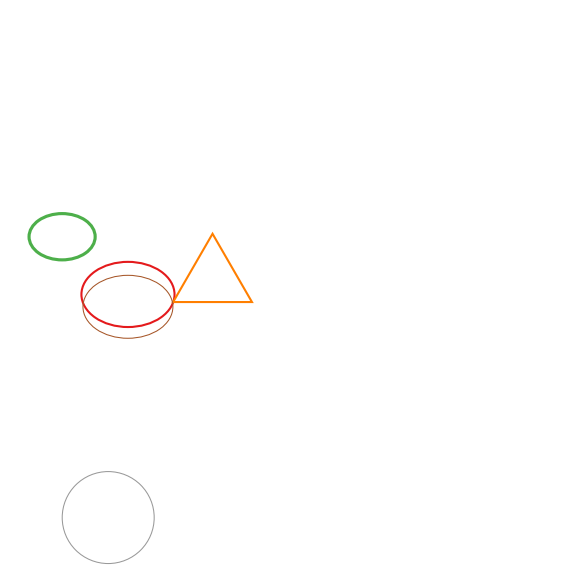[{"shape": "oval", "thickness": 1, "radius": 0.4, "center": [0.222, 0.489]}, {"shape": "oval", "thickness": 1.5, "radius": 0.29, "center": [0.108, 0.589]}, {"shape": "triangle", "thickness": 1, "radius": 0.39, "center": [0.368, 0.516]}, {"shape": "oval", "thickness": 0.5, "radius": 0.39, "center": [0.222, 0.468]}, {"shape": "circle", "thickness": 0.5, "radius": 0.4, "center": [0.187, 0.103]}]